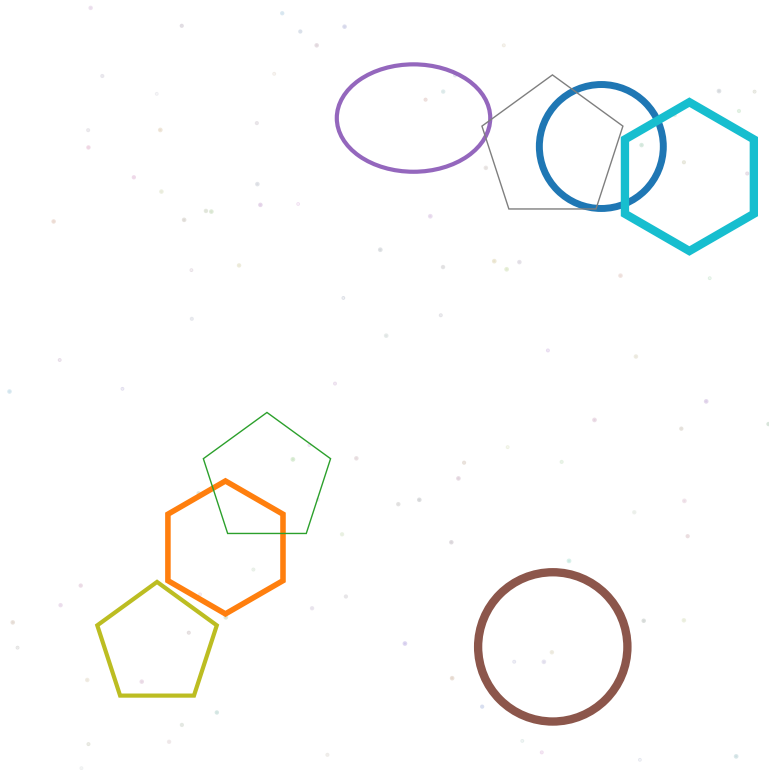[{"shape": "circle", "thickness": 2.5, "radius": 0.4, "center": [0.781, 0.81]}, {"shape": "hexagon", "thickness": 2, "radius": 0.43, "center": [0.293, 0.289]}, {"shape": "pentagon", "thickness": 0.5, "radius": 0.43, "center": [0.347, 0.377]}, {"shape": "oval", "thickness": 1.5, "radius": 0.5, "center": [0.537, 0.847]}, {"shape": "circle", "thickness": 3, "radius": 0.48, "center": [0.718, 0.16]}, {"shape": "pentagon", "thickness": 0.5, "radius": 0.48, "center": [0.717, 0.806]}, {"shape": "pentagon", "thickness": 1.5, "radius": 0.41, "center": [0.204, 0.163]}, {"shape": "hexagon", "thickness": 3, "radius": 0.48, "center": [0.895, 0.771]}]